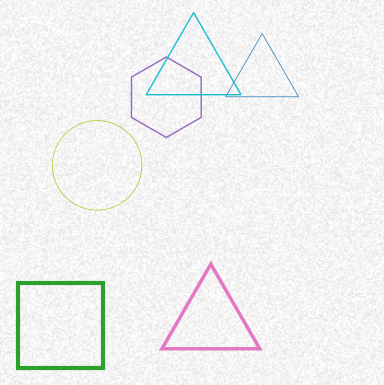[{"shape": "triangle", "thickness": 0.5, "radius": 0.55, "center": [0.681, 0.803]}, {"shape": "square", "thickness": 3, "radius": 0.55, "center": [0.157, 0.155]}, {"shape": "hexagon", "thickness": 1, "radius": 0.52, "center": [0.432, 0.747]}, {"shape": "triangle", "thickness": 2.5, "radius": 0.73, "center": [0.548, 0.167]}, {"shape": "circle", "thickness": 0.5, "radius": 0.58, "center": [0.252, 0.571]}, {"shape": "triangle", "thickness": 1, "radius": 0.71, "center": [0.503, 0.825]}]